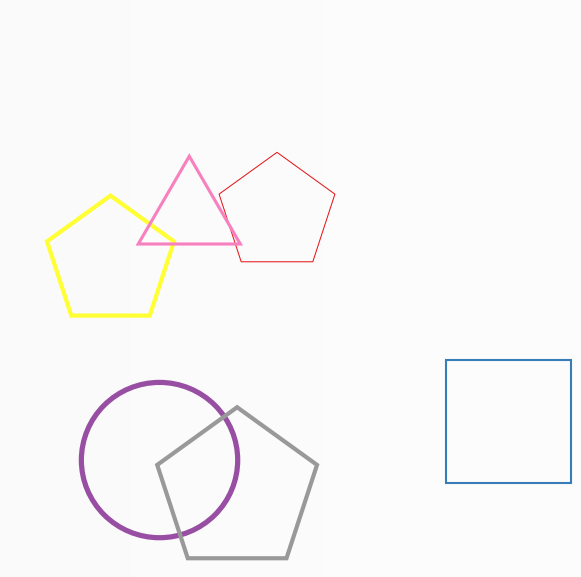[{"shape": "pentagon", "thickness": 0.5, "radius": 0.52, "center": [0.477, 0.631]}, {"shape": "square", "thickness": 1, "radius": 0.53, "center": [0.875, 0.27]}, {"shape": "circle", "thickness": 2.5, "radius": 0.67, "center": [0.274, 0.202]}, {"shape": "pentagon", "thickness": 2, "radius": 0.57, "center": [0.19, 0.546]}, {"shape": "triangle", "thickness": 1.5, "radius": 0.51, "center": [0.326, 0.627]}, {"shape": "pentagon", "thickness": 2, "radius": 0.72, "center": [0.408, 0.149]}]